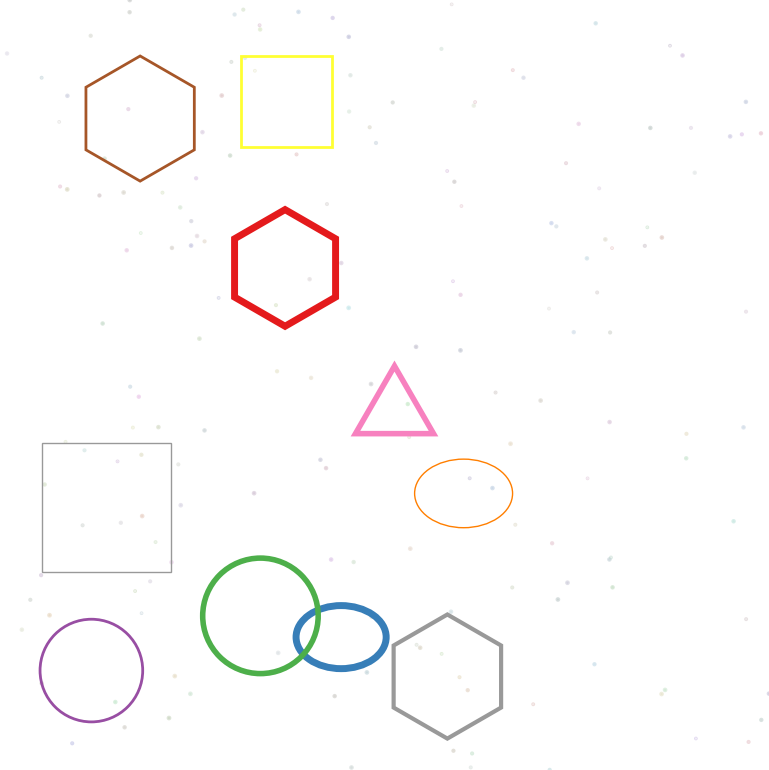[{"shape": "hexagon", "thickness": 2.5, "radius": 0.38, "center": [0.37, 0.652]}, {"shape": "oval", "thickness": 2.5, "radius": 0.29, "center": [0.443, 0.173]}, {"shape": "circle", "thickness": 2, "radius": 0.37, "center": [0.338, 0.2]}, {"shape": "circle", "thickness": 1, "radius": 0.33, "center": [0.119, 0.129]}, {"shape": "oval", "thickness": 0.5, "radius": 0.32, "center": [0.602, 0.359]}, {"shape": "square", "thickness": 1, "radius": 0.29, "center": [0.372, 0.868]}, {"shape": "hexagon", "thickness": 1, "radius": 0.41, "center": [0.182, 0.846]}, {"shape": "triangle", "thickness": 2, "radius": 0.29, "center": [0.512, 0.466]}, {"shape": "square", "thickness": 0.5, "radius": 0.42, "center": [0.138, 0.341]}, {"shape": "hexagon", "thickness": 1.5, "radius": 0.4, "center": [0.581, 0.121]}]